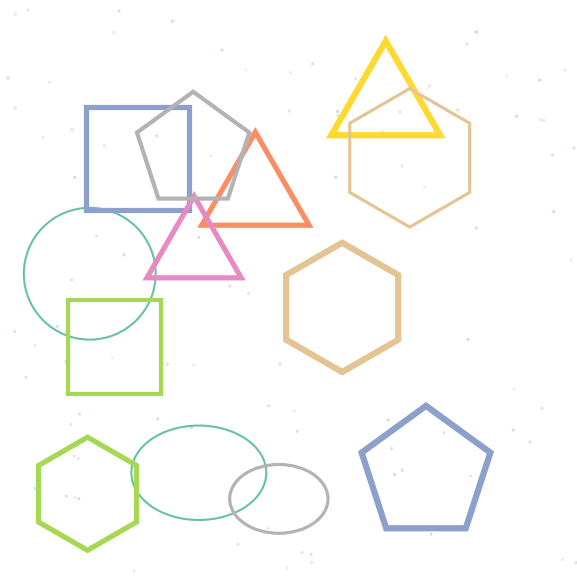[{"shape": "oval", "thickness": 1, "radius": 0.58, "center": [0.344, 0.18]}, {"shape": "circle", "thickness": 1, "radius": 0.57, "center": [0.155, 0.525]}, {"shape": "triangle", "thickness": 2.5, "radius": 0.54, "center": [0.442, 0.663]}, {"shape": "square", "thickness": 2.5, "radius": 0.44, "center": [0.238, 0.725]}, {"shape": "pentagon", "thickness": 3, "radius": 0.59, "center": [0.738, 0.179]}, {"shape": "triangle", "thickness": 2.5, "radius": 0.47, "center": [0.336, 0.565]}, {"shape": "hexagon", "thickness": 2.5, "radius": 0.49, "center": [0.152, 0.144]}, {"shape": "square", "thickness": 2, "radius": 0.41, "center": [0.198, 0.398]}, {"shape": "triangle", "thickness": 3, "radius": 0.54, "center": [0.668, 0.819]}, {"shape": "hexagon", "thickness": 3, "radius": 0.56, "center": [0.593, 0.467]}, {"shape": "hexagon", "thickness": 1.5, "radius": 0.6, "center": [0.709, 0.726]}, {"shape": "oval", "thickness": 1.5, "radius": 0.43, "center": [0.483, 0.135]}, {"shape": "pentagon", "thickness": 2, "radius": 0.51, "center": [0.334, 0.738]}]